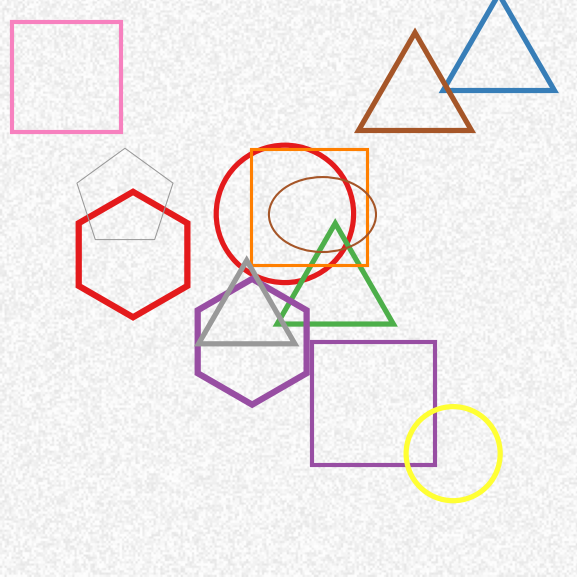[{"shape": "hexagon", "thickness": 3, "radius": 0.54, "center": [0.23, 0.558]}, {"shape": "circle", "thickness": 2.5, "radius": 0.59, "center": [0.493, 0.629]}, {"shape": "triangle", "thickness": 2.5, "radius": 0.56, "center": [0.864, 0.898]}, {"shape": "triangle", "thickness": 2.5, "radius": 0.58, "center": [0.58, 0.496]}, {"shape": "hexagon", "thickness": 3, "radius": 0.54, "center": [0.437, 0.407]}, {"shape": "square", "thickness": 2, "radius": 0.53, "center": [0.647, 0.301]}, {"shape": "square", "thickness": 1.5, "radius": 0.5, "center": [0.536, 0.64]}, {"shape": "circle", "thickness": 2.5, "radius": 0.41, "center": [0.785, 0.214]}, {"shape": "triangle", "thickness": 2.5, "radius": 0.56, "center": [0.719, 0.83]}, {"shape": "oval", "thickness": 1, "radius": 0.46, "center": [0.558, 0.628]}, {"shape": "square", "thickness": 2, "radius": 0.47, "center": [0.116, 0.866]}, {"shape": "pentagon", "thickness": 0.5, "radius": 0.44, "center": [0.216, 0.655]}, {"shape": "triangle", "thickness": 2.5, "radius": 0.48, "center": [0.427, 0.452]}]